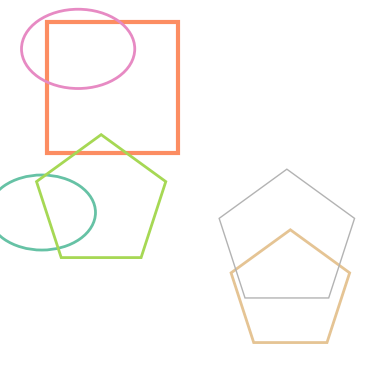[{"shape": "oval", "thickness": 2, "radius": 0.7, "center": [0.109, 0.448]}, {"shape": "square", "thickness": 3, "radius": 0.85, "center": [0.292, 0.772]}, {"shape": "oval", "thickness": 2, "radius": 0.74, "center": [0.203, 0.873]}, {"shape": "pentagon", "thickness": 2, "radius": 0.88, "center": [0.263, 0.474]}, {"shape": "pentagon", "thickness": 2, "radius": 0.81, "center": [0.754, 0.241]}, {"shape": "pentagon", "thickness": 1, "radius": 0.92, "center": [0.745, 0.376]}]